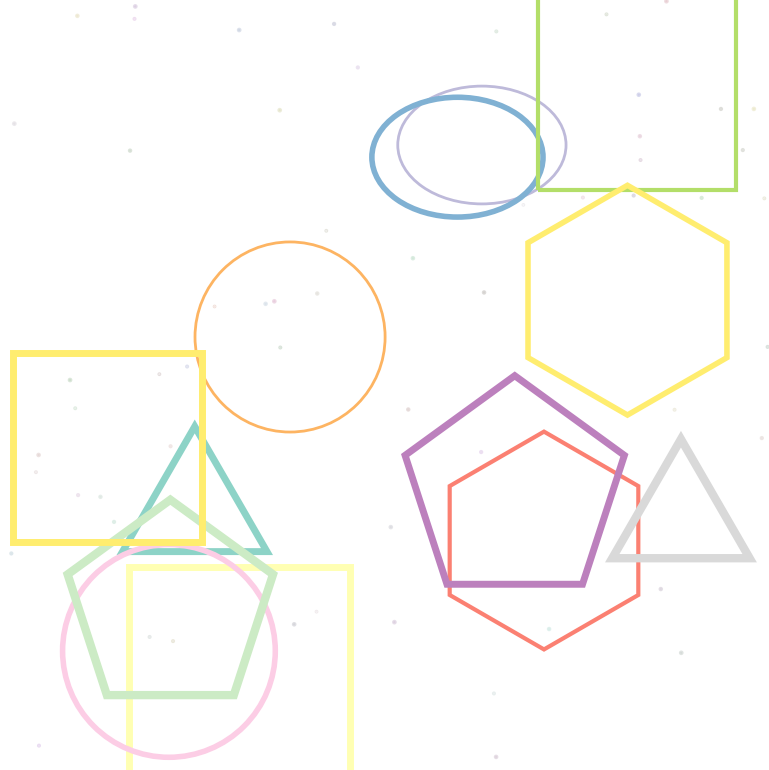[{"shape": "triangle", "thickness": 2.5, "radius": 0.54, "center": [0.253, 0.338]}, {"shape": "square", "thickness": 2.5, "radius": 0.71, "center": [0.311, 0.121]}, {"shape": "oval", "thickness": 1, "radius": 0.55, "center": [0.626, 0.812]}, {"shape": "hexagon", "thickness": 1.5, "radius": 0.71, "center": [0.706, 0.298]}, {"shape": "oval", "thickness": 2, "radius": 0.56, "center": [0.594, 0.796]}, {"shape": "circle", "thickness": 1, "radius": 0.62, "center": [0.377, 0.562]}, {"shape": "square", "thickness": 1.5, "radius": 0.64, "center": [0.828, 0.882]}, {"shape": "circle", "thickness": 2, "radius": 0.69, "center": [0.219, 0.155]}, {"shape": "triangle", "thickness": 3, "radius": 0.52, "center": [0.884, 0.327]}, {"shape": "pentagon", "thickness": 2.5, "radius": 0.75, "center": [0.668, 0.362]}, {"shape": "pentagon", "thickness": 3, "radius": 0.7, "center": [0.221, 0.211]}, {"shape": "hexagon", "thickness": 2, "radius": 0.75, "center": [0.815, 0.61]}, {"shape": "square", "thickness": 2.5, "radius": 0.61, "center": [0.14, 0.419]}]